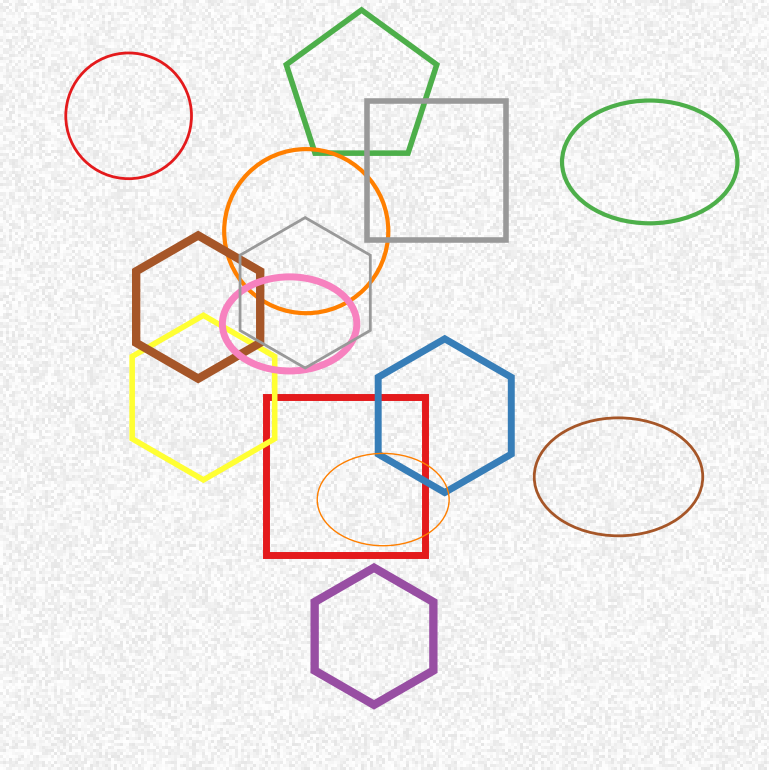[{"shape": "square", "thickness": 2.5, "radius": 0.51, "center": [0.449, 0.381]}, {"shape": "circle", "thickness": 1, "radius": 0.41, "center": [0.167, 0.85]}, {"shape": "hexagon", "thickness": 2.5, "radius": 0.5, "center": [0.578, 0.46]}, {"shape": "oval", "thickness": 1.5, "radius": 0.57, "center": [0.844, 0.79]}, {"shape": "pentagon", "thickness": 2, "radius": 0.51, "center": [0.47, 0.884]}, {"shape": "hexagon", "thickness": 3, "radius": 0.45, "center": [0.486, 0.174]}, {"shape": "circle", "thickness": 1.5, "radius": 0.53, "center": [0.398, 0.7]}, {"shape": "oval", "thickness": 0.5, "radius": 0.43, "center": [0.498, 0.351]}, {"shape": "hexagon", "thickness": 2, "radius": 0.53, "center": [0.264, 0.484]}, {"shape": "oval", "thickness": 1, "radius": 0.55, "center": [0.803, 0.381]}, {"shape": "hexagon", "thickness": 3, "radius": 0.46, "center": [0.257, 0.601]}, {"shape": "oval", "thickness": 2.5, "radius": 0.44, "center": [0.376, 0.579]}, {"shape": "square", "thickness": 2, "radius": 0.45, "center": [0.567, 0.778]}, {"shape": "hexagon", "thickness": 1, "radius": 0.49, "center": [0.396, 0.62]}]